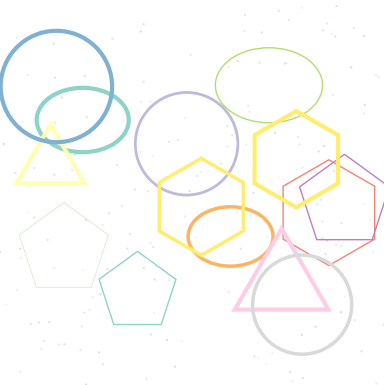[{"shape": "oval", "thickness": 3, "radius": 0.6, "center": [0.215, 0.688]}, {"shape": "pentagon", "thickness": 1, "radius": 0.52, "center": [0.357, 0.242]}, {"shape": "triangle", "thickness": 3, "radius": 0.51, "center": [0.131, 0.575]}, {"shape": "circle", "thickness": 2, "radius": 0.67, "center": [0.485, 0.627]}, {"shape": "hexagon", "thickness": 1, "radius": 0.69, "center": [0.854, 0.448]}, {"shape": "circle", "thickness": 3, "radius": 0.72, "center": [0.146, 0.775]}, {"shape": "oval", "thickness": 2.5, "radius": 0.55, "center": [0.599, 0.386]}, {"shape": "oval", "thickness": 1, "radius": 0.7, "center": [0.699, 0.779]}, {"shape": "triangle", "thickness": 3, "radius": 0.7, "center": [0.731, 0.266]}, {"shape": "circle", "thickness": 2.5, "radius": 0.64, "center": [0.785, 0.209]}, {"shape": "pentagon", "thickness": 1, "radius": 0.61, "center": [0.895, 0.477]}, {"shape": "pentagon", "thickness": 0.5, "radius": 0.61, "center": [0.166, 0.352]}, {"shape": "hexagon", "thickness": 3, "radius": 0.63, "center": [0.77, 0.586]}, {"shape": "hexagon", "thickness": 2.5, "radius": 0.63, "center": [0.523, 0.463]}]